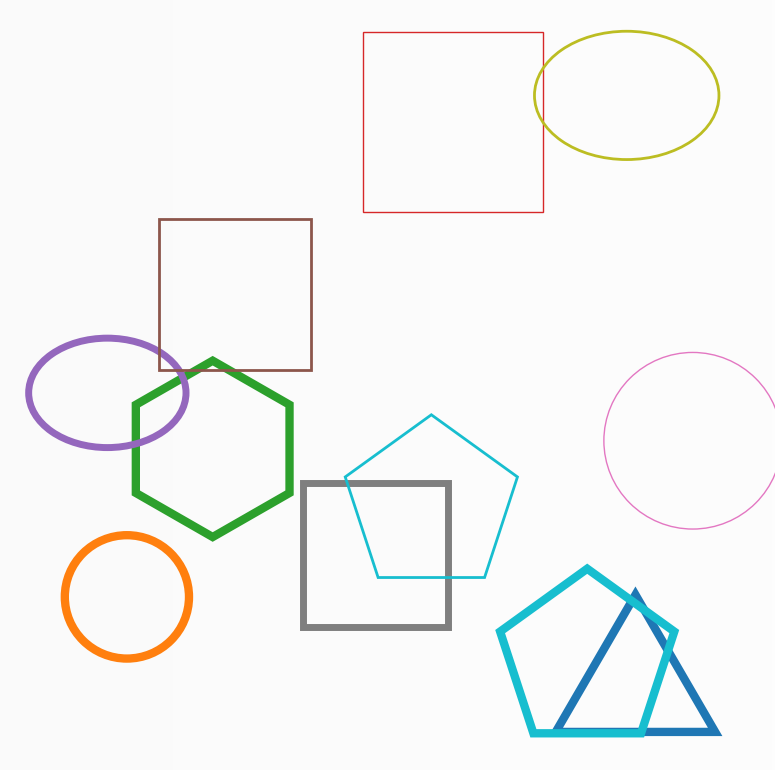[{"shape": "triangle", "thickness": 3, "radius": 0.59, "center": [0.82, 0.109]}, {"shape": "circle", "thickness": 3, "radius": 0.4, "center": [0.164, 0.225]}, {"shape": "hexagon", "thickness": 3, "radius": 0.57, "center": [0.274, 0.417]}, {"shape": "square", "thickness": 0.5, "radius": 0.58, "center": [0.585, 0.842]}, {"shape": "oval", "thickness": 2.5, "radius": 0.51, "center": [0.139, 0.49]}, {"shape": "square", "thickness": 1, "radius": 0.49, "center": [0.303, 0.617]}, {"shape": "circle", "thickness": 0.5, "radius": 0.57, "center": [0.894, 0.428]}, {"shape": "square", "thickness": 2.5, "radius": 0.47, "center": [0.484, 0.279]}, {"shape": "oval", "thickness": 1, "radius": 0.6, "center": [0.809, 0.876]}, {"shape": "pentagon", "thickness": 3, "radius": 0.59, "center": [0.758, 0.143]}, {"shape": "pentagon", "thickness": 1, "radius": 0.58, "center": [0.557, 0.344]}]